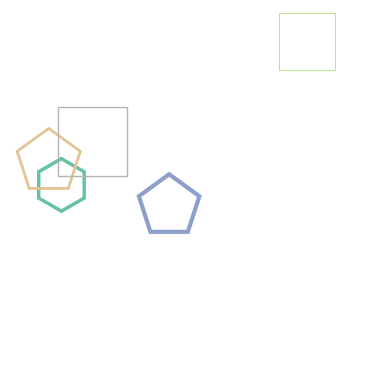[{"shape": "hexagon", "thickness": 2.5, "radius": 0.34, "center": [0.16, 0.52]}, {"shape": "pentagon", "thickness": 3, "radius": 0.41, "center": [0.439, 0.465]}, {"shape": "square", "thickness": 0.5, "radius": 0.37, "center": [0.798, 0.892]}, {"shape": "pentagon", "thickness": 2, "radius": 0.43, "center": [0.127, 0.58]}, {"shape": "square", "thickness": 1, "radius": 0.45, "center": [0.241, 0.633]}]